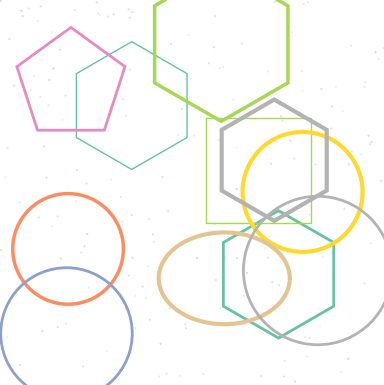[{"shape": "hexagon", "thickness": 2, "radius": 0.83, "center": [0.723, 0.287]}, {"shape": "hexagon", "thickness": 1, "radius": 0.83, "center": [0.342, 0.726]}, {"shape": "circle", "thickness": 2.5, "radius": 0.72, "center": [0.177, 0.353]}, {"shape": "circle", "thickness": 2, "radius": 0.85, "center": [0.173, 0.134]}, {"shape": "pentagon", "thickness": 2, "radius": 0.74, "center": [0.184, 0.781]}, {"shape": "hexagon", "thickness": 2.5, "radius": 1.0, "center": [0.575, 0.885]}, {"shape": "square", "thickness": 1, "radius": 0.68, "center": [0.672, 0.558]}, {"shape": "circle", "thickness": 3, "radius": 0.78, "center": [0.786, 0.501]}, {"shape": "oval", "thickness": 3, "radius": 0.85, "center": [0.583, 0.277]}, {"shape": "circle", "thickness": 2, "radius": 0.96, "center": [0.825, 0.297]}, {"shape": "hexagon", "thickness": 3, "radius": 0.79, "center": [0.712, 0.584]}]